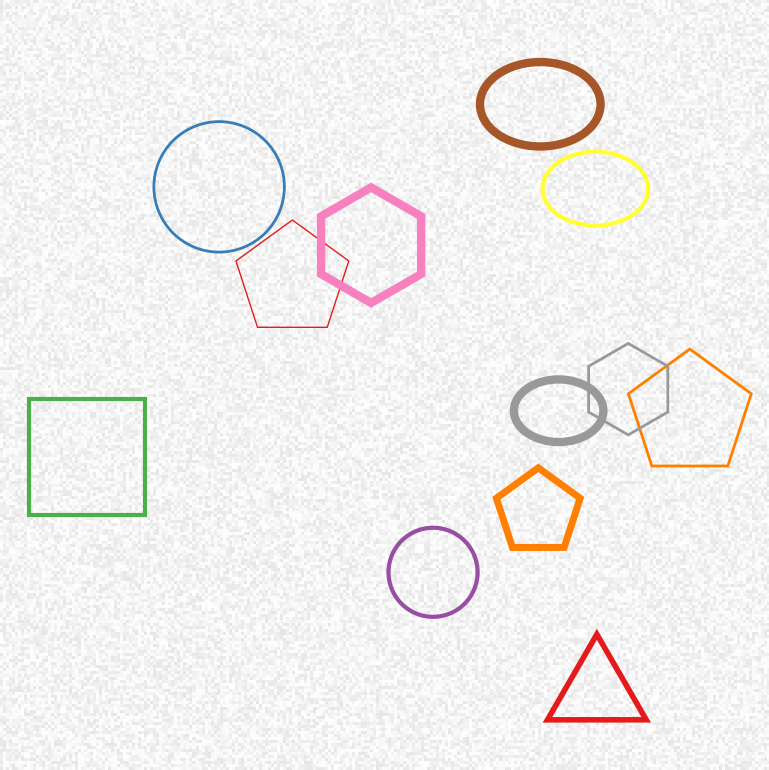[{"shape": "pentagon", "thickness": 0.5, "radius": 0.39, "center": [0.38, 0.637]}, {"shape": "triangle", "thickness": 2, "radius": 0.37, "center": [0.775, 0.102]}, {"shape": "circle", "thickness": 1, "radius": 0.42, "center": [0.285, 0.757]}, {"shape": "square", "thickness": 1.5, "radius": 0.38, "center": [0.113, 0.406]}, {"shape": "circle", "thickness": 1.5, "radius": 0.29, "center": [0.562, 0.257]}, {"shape": "pentagon", "thickness": 2.5, "radius": 0.29, "center": [0.699, 0.335]}, {"shape": "pentagon", "thickness": 1, "radius": 0.42, "center": [0.896, 0.463]}, {"shape": "oval", "thickness": 1.5, "radius": 0.34, "center": [0.773, 0.755]}, {"shape": "oval", "thickness": 3, "radius": 0.39, "center": [0.702, 0.865]}, {"shape": "hexagon", "thickness": 3, "radius": 0.38, "center": [0.482, 0.682]}, {"shape": "hexagon", "thickness": 1, "radius": 0.3, "center": [0.816, 0.495]}, {"shape": "oval", "thickness": 3, "radius": 0.29, "center": [0.726, 0.467]}]